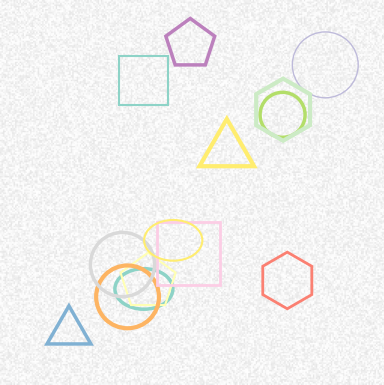[{"shape": "square", "thickness": 1.5, "radius": 0.32, "center": [0.372, 0.792]}, {"shape": "oval", "thickness": 2.5, "radius": 0.38, "center": [0.374, 0.25]}, {"shape": "pentagon", "thickness": 1.5, "radius": 0.38, "center": [0.385, 0.269]}, {"shape": "circle", "thickness": 1, "radius": 0.43, "center": [0.845, 0.832]}, {"shape": "hexagon", "thickness": 2, "radius": 0.37, "center": [0.746, 0.272]}, {"shape": "triangle", "thickness": 2.5, "radius": 0.33, "center": [0.179, 0.14]}, {"shape": "circle", "thickness": 3, "radius": 0.41, "center": [0.331, 0.229]}, {"shape": "circle", "thickness": 2.5, "radius": 0.29, "center": [0.734, 0.702]}, {"shape": "square", "thickness": 2, "radius": 0.41, "center": [0.49, 0.341]}, {"shape": "circle", "thickness": 2.5, "radius": 0.42, "center": [0.318, 0.313]}, {"shape": "pentagon", "thickness": 2.5, "radius": 0.33, "center": [0.494, 0.885]}, {"shape": "hexagon", "thickness": 3, "radius": 0.4, "center": [0.735, 0.715]}, {"shape": "triangle", "thickness": 3, "radius": 0.41, "center": [0.589, 0.609]}, {"shape": "oval", "thickness": 1.5, "radius": 0.38, "center": [0.45, 0.376]}]